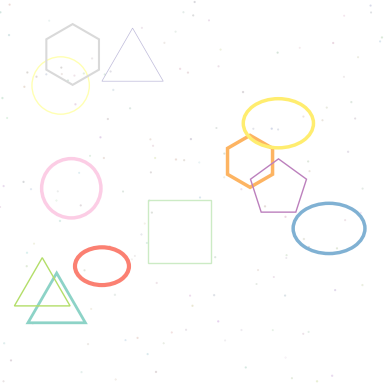[{"shape": "triangle", "thickness": 2, "radius": 0.43, "center": [0.147, 0.205]}, {"shape": "circle", "thickness": 1, "radius": 0.37, "center": [0.158, 0.778]}, {"shape": "triangle", "thickness": 0.5, "radius": 0.46, "center": [0.344, 0.835]}, {"shape": "oval", "thickness": 3, "radius": 0.35, "center": [0.265, 0.309]}, {"shape": "oval", "thickness": 2.5, "radius": 0.47, "center": [0.855, 0.407]}, {"shape": "hexagon", "thickness": 2.5, "radius": 0.34, "center": [0.649, 0.581]}, {"shape": "triangle", "thickness": 1, "radius": 0.42, "center": [0.11, 0.247]}, {"shape": "circle", "thickness": 2.5, "radius": 0.39, "center": [0.185, 0.511]}, {"shape": "hexagon", "thickness": 1.5, "radius": 0.39, "center": [0.189, 0.858]}, {"shape": "pentagon", "thickness": 1, "radius": 0.38, "center": [0.723, 0.511]}, {"shape": "square", "thickness": 1, "radius": 0.41, "center": [0.467, 0.399]}, {"shape": "oval", "thickness": 2.5, "radius": 0.46, "center": [0.723, 0.68]}]